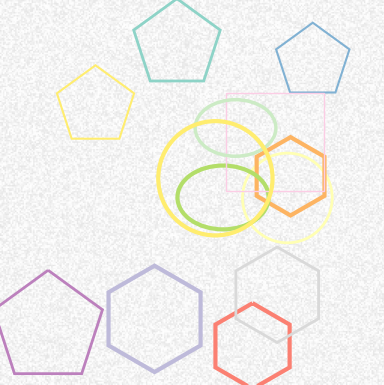[{"shape": "pentagon", "thickness": 2, "radius": 0.59, "center": [0.46, 0.885]}, {"shape": "circle", "thickness": 2, "radius": 0.58, "center": [0.746, 0.486]}, {"shape": "hexagon", "thickness": 3, "radius": 0.69, "center": [0.401, 0.172]}, {"shape": "hexagon", "thickness": 3, "radius": 0.56, "center": [0.656, 0.101]}, {"shape": "pentagon", "thickness": 1.5, "radius": 0.5, "center": [0.812, 0.841]}, {"shape": "hexagon", "thickness": 3, "radius": 0.51, "center": [0.755, 0.542]}, {"shape": "oval", "thickness": 3, "radius": 0.59, "center": [0.579, 0.487]}, {"shape": "square", "thickness": 1, "radius": 0.63, "center": [0.714, 0.631]}, {"shape": "hexagon", "thickness": 2, "radius": 0.62, "center": [0.72, 0.234]}, {"shape": "pentagon", "thickness": 2, "radius": 0.74, "center": [0.125, 0.15]}, {"shape": "oval", "thickness": 2.5, "radius": 0.52, "center": [0.612, 0.668]}, {"shape": "circle", "thickness": 3, "radius": 0.74, "center": [0.559, 0.537]}, {"shape": "pentagon", "thickness": 1.5, "radius": 0.53, "center": [0.248, 0.725]}]